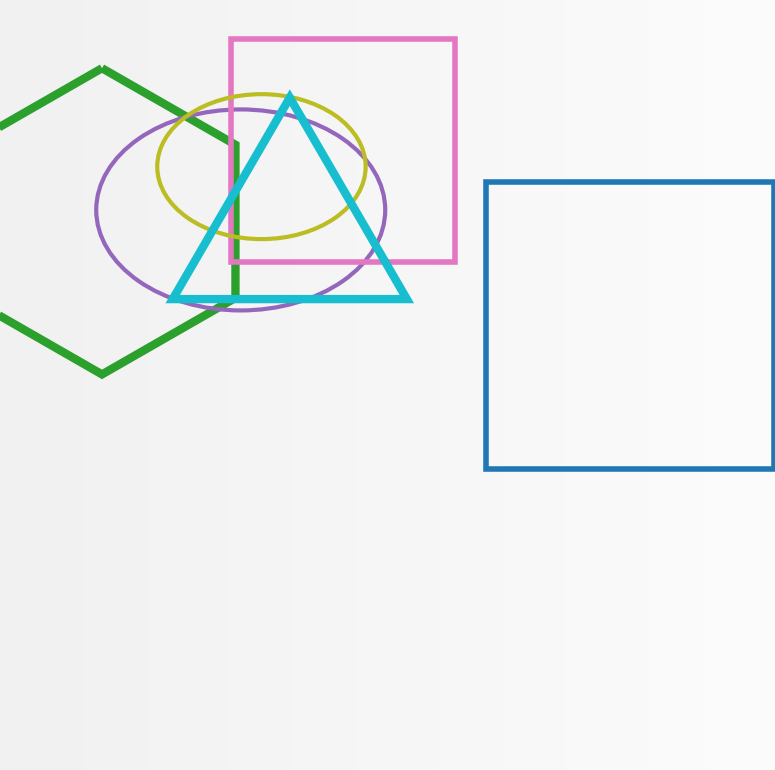[{"shape": "square", "thickness": 2, "radius": 0.93, "center": [0.813, 0.577]}, {"shape": "hexagon", "thickness": 3, "radius": 0.99, "center": [0.132, 0.713]}, {"shape": "oval", "thickness": 1.5, "radius": 0.93, "center": [0.311, 0.727]}, {"shape": "square", "thickness": 2, "radius": 0.72, "center": [0.443, 0.805]}, {"shape": "oval", "thickness": 1.5, "radius": 0.67, "center": [0.337, 0.784]}, {"shape": "triangle", "thickness": 3, "radius": 0.87, "center": [0.374, 0.699]}]